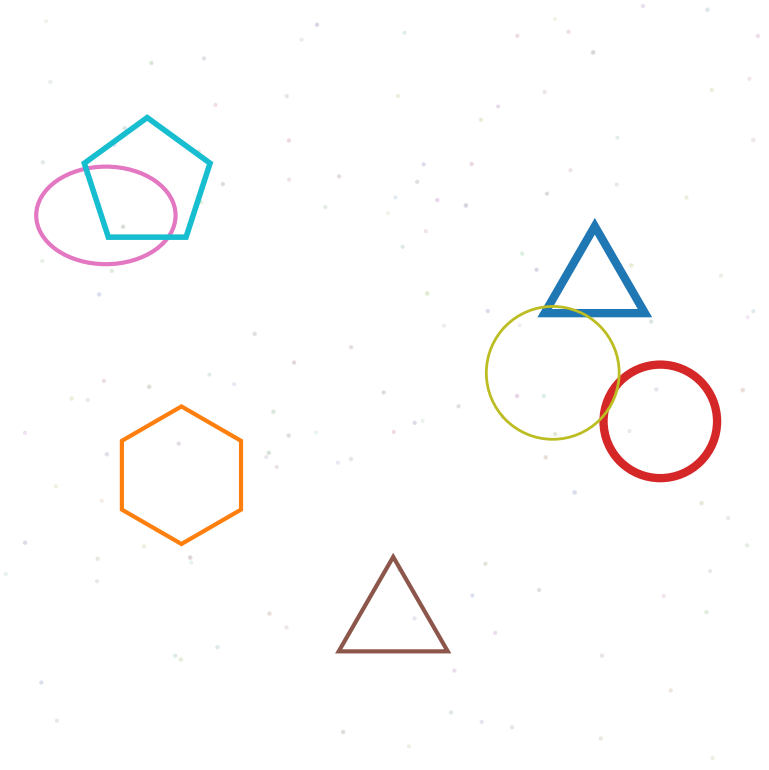[{"shape": "triangle", "thickness": 3, "radius": 0.38, "center": [0.772, 0.631]}, {"shape": "hexagon", "thickness": 1.5, "radius": 0.45, "center": [0.236, 0.383]}, {"shape": "circle", "thickness": 3, "radius": 0.37, "center": [0.858, 0.453]}, {"shape": "triangle", "thickness": 1.5, "radius": 0.41, "center": [0.511, 0.195]}, {"shape": "oval", "thickness": 1.5, "radius": 0.45, "center": [0.138, 0.72]}, {"shape": "circle", "thickness": 1, "radius": 0.43, "center": [0.718, 0.516]}, {"shape": "pentagon", "thickness": 2, "radius": 0.43, "center": [0.191, 0.761]}]